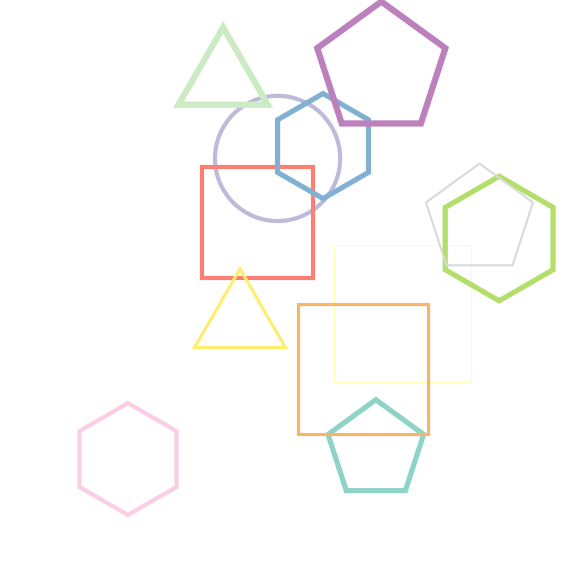[{"shape": "pentagon", "thickness": 2.5, "radius": 0.44, "center": [0.651, 0.22]}, {"shape": "square", "thickness": 0.5, "radius": 0.59, "center": [0.696, 0.456]}, {"shape": "circle", "thickness": 2, "radius": 0.54, "center": [0.481, 0.725]}, {"shape": "square", "thickness": 2, "radius": 0.48, "center": [0.446, 0.614]}, {"shape": "hexagon", "thickness": 2.5, "radius": 0.45, "center": [0.559, 0.746]}, {"shape": "square", "thickness": 1.5, "radius": 0.56, "center": [0.629, 0.361]}, {"shape": "hexagon", "thickness": 2.5, "radius": 0.54, "center": [0.864, 0.586]}, {"shape": "hexagon", "thickness": 2, "radius": 0.48, "center": [0.222, 0.204]}, {"shape": "pentagon", "thickness": 1, "radius": 0.49, "center": [0.83, 0.619]}, {"shape": "pentagon", "thickness": 3, "radius": 0.58, "center": [0.66, 0.88]}, {"shape": "triangle", "thickness": 3, "radius": 0.45, "center": [0.386, 0.862]}, {"shape": "triangle", "thickness": 1.5, "radius": 0.45, "center": [0.416, 0.443]}]